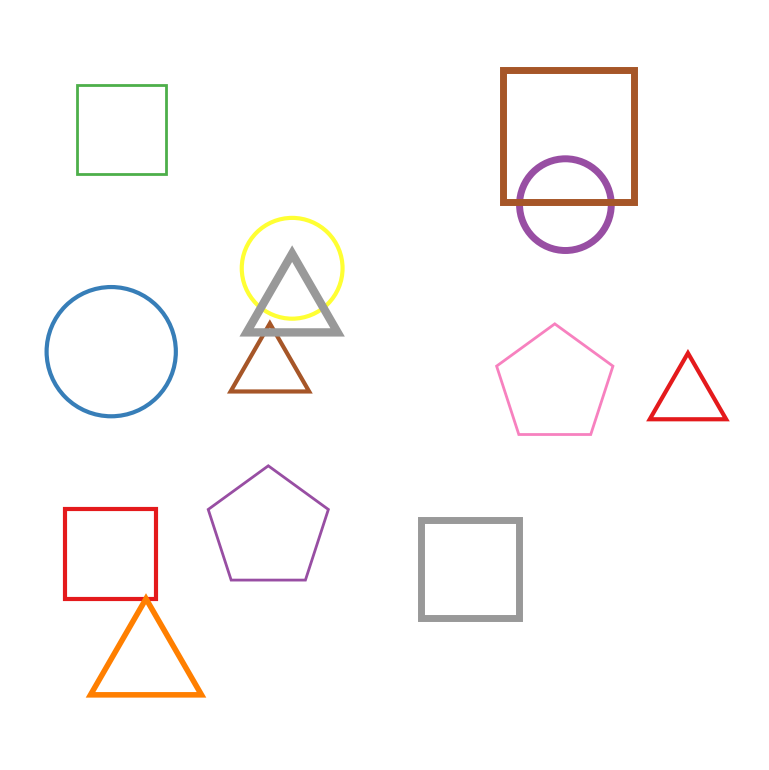[{"shape": "triangle", "thickness": 1.5, "radius": 0.29, "center": [0.893, 0.484]}, {"shape": "square", "thickness": 1.5, "radius": 0.29, "center": [0.143, 0.281]}, {"shape": "circle", "thickness": 1.5, "radius": 0.42, "center": [0.144, 0.543]}, {"shape": "square", "thickness": 1, "radius": 0.29, "center": [0.157, 0.832]}, {"shape": "pentagon", "thickness": 1, "radius": 0.41, "center": [0.348, 0.313]}, {"shape": "circle", "thickness": 2.5, "radius": 0.3, "center": [0.734, 0.734]}, {"shape": "triangle", "thickness": 2, "radius": 0.42, "center": [0.19, 0.139]}, {"shape": "circle", "thickness": 1.5, "radius": 0.33, "center": [0.379, 0.652]}, {"shape": "square", "thickness": 2.5, "radius": 0.43, "center": [0.738, 0.824]}, {"shape": "triangle", "thickness": 1.5, "radius": 0.29, "center": [0.35, 0.521]}, {"shape": "pentagon", "thickness": 1, "radius": 0.4, "center": [0.72, 0.5]}, {"shape": "square", "thickness": 2.5, "radius": 0.32, "center": [0.61, 0.262]}, {"shape": "triangle", "thickness": 3, "radius": 0.34, "center": [0.379, 0.602]}]